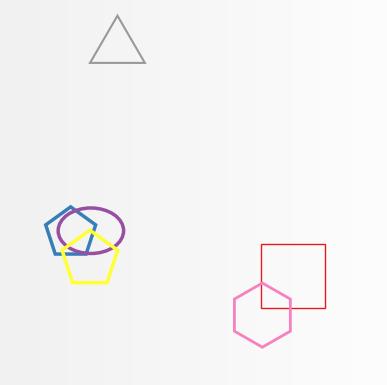[{"shape": "square", "thickness": 1, "radius": 0.41, "center": [0.755, 0.283]}, {"shape": "pentagon", "thickness": 2.5, "radius": 0.34, "center": [0.182, 0.395]}, {"shape": "oval", "thickness": 2.5, "radius": 0.42, "center": [0.235, 0.401]}, {"shape": "pentagon", "thickness": 2.5, "radius": 0.38, "center": [0.232, 0.327]}, {"shape": "hexagon", "thickness": 2, "radius": 0.42, "center": [0.677, 0.182]}, {"shape": "triangle", "thickness": 1.5, "radius": 0.41, "center": [0.303, 0.877]}]